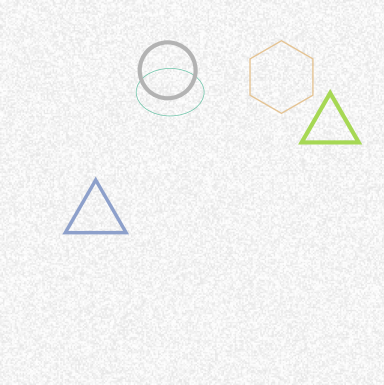[{"shape": "oval", "thickness": 0.5, "radius": 0.44, "center": [0.442, 0.761]}, {"shape": "triangle", "thickness": 2.5, "radius": 0.46, "center": [0.249, 0.441]}, {"shape": "triangle", "thickness": 3, "radius": 0.43, "center": [0.858, 0.673]}, {"shape": "hexagon", "thickness": 1, "radius": 0.47, "center": [0.731, 0.8]}, {"shape": "circle", "thickness": 3, "radius": 0.36, "center": [0.435, 0.817]}]